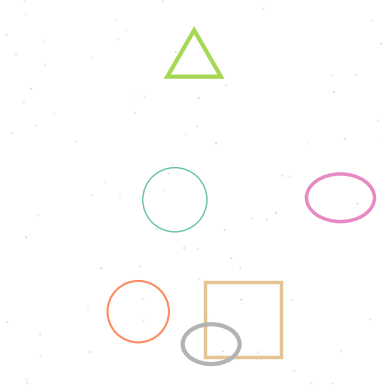[{"shape": "circle", "thickness": 1, "radius": 0.42, "center": [0.454, 0.481]}, {"shape": "circle", "thickness": 1.5, "radius": 0.4, "center": [0.359, 0.191]}, {"shape": "oval", "thickness": 2.5, "radius": 0.44, "center": [0.884, 0.486]}, {"shape": "triangle", "thickness": 3, "radius": 0.4, "center": [0.504, 0.841]}, {"shape": "square", "thickness": 2.5, "radius": 0.49, "center": [0.631, 0.169]}, {"shape": "oval", "thickness": 3, "radius": 0.37, "center": [0.548, 0.106]}]